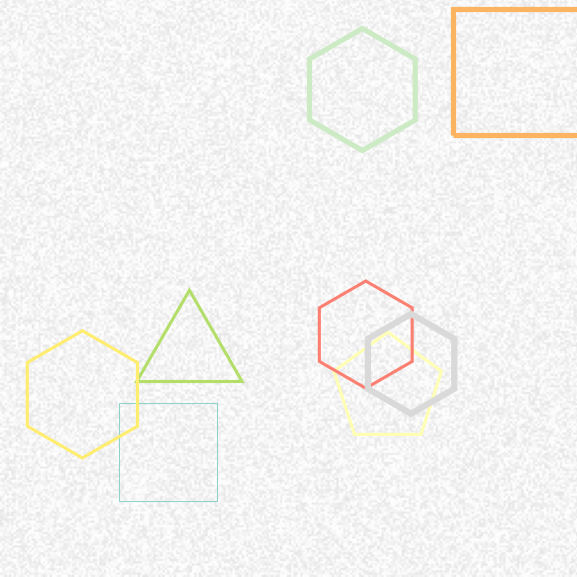[{"shape": "square", "thickness": 0.5, "radius": 0.42, "center": [0.291, 0.216]}, {"shape": "pentagon", "thickness": 1.5, "radius": 0.49, "center": [0.671, 0.326]}, {"shape": "hexagon", "thickness": 1.5, "radius": 0.46, "center": [0.633, 0.42]}, {"shape": "square", "thickness": 2.5, "radius": 0.54, "center": [0.894, 0.874]}, {"shape": "triangle", "thickness": 1.5, "radius": 0.53, "center": [0.328, 0.391]}, {"shape": "hexagon", "thickness": 3, "radius": 0.43, "center": [0.712, 0.369]}, {"shape": "hexagon", "thickness": 2.5, "radius": 0.53, "center": [0.628, 0.844]}, {"shape": "hexagon", "thickness": 1.5, "radius": 0.55, "center": [0.143, 0.316]}]